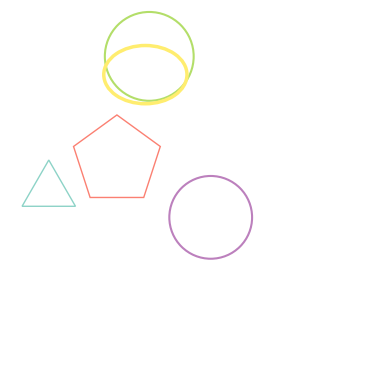[{"shape": "triangle", "thickness": 1, "radius": 0.4, "center": [0.127, 0.504]}, {"shape": "pentagon", "thickness": 1, "radius": 0.59, "center": [0.304, 0.583]}, {"shape": "circle", "thickness": 1.5, "radius": 0.58, "center": [0.388, 0.854]}, {"shape": "circle", "thickness": 1.5, "radius": 0.54, "center": [0.547, 0.435]}, {"shape": "oval", "thickness": 2.5, "radius": 0.54, "center": [0.378, 0.806]}]